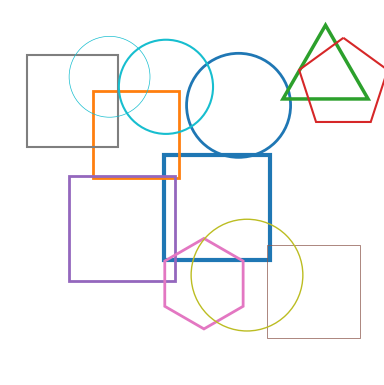[{"shape": "circle", "thickness": 2, "radius": 0.68, "center": [0.62, 0.726]}, {"shape": "square", "thickness": 3, "radius": 0.69, "center": [0.563, 0.461]}, {"shape": "square", "thickness": 2, "radius": 0.56, "center": [0.353, 0.651]}, {"shape": "triangle", "thickness": 2.5, "radius": 0.64, "center": [0.846, 0.807]}, {"shape": "pentagon", "thickness": 1.5, "radius": 0.6, "center": [0.892, 0.781]}, {"shape": "square", "thickness": 2, "radius": 0.68, "center": [0.317, 0.407]}, {"shape": "square", "thickness": 0.5, "radius": 0.61, "center": [0.814, 0.243]}, {"shape": "hexagon", "thickness": 2, "radius": 0.59, "center": [0.53, 0.263]}, {"shape": "square", "thickness": 1.5, "radius": 0.59, "center": [0.188, 0.737]}, {"shape": "circle", "thickness": 1, "radius": 0.73, "center": [0.642, 0.285]}, {"shape": "circle", "thickness": 0.5, "radius": 0.53, "center": [0.285, 0.801]}, {"shape": "circle", "thickness": 1.5, "radius": 0.61, "center": [0.431, 0.775]}]